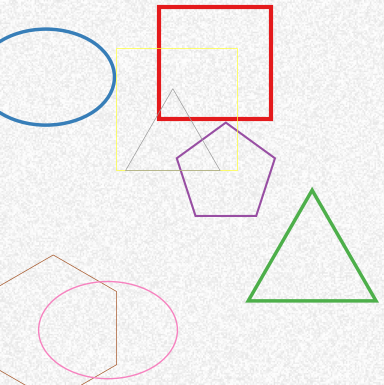[{"shape": "square", "thickness": 3, "radius": 0.73, "center": [0.558, 0.836]}, {"shape": "oval", "thickness": 2.5, "radius": 0.89, "center": [0.119, 0.8]}, {"shape": "triangle", "thickness": 2.5, "radius": 0.96, "center": [0.811, 0.314]}, {"shape": "pentagon", "thickness": 1.5, "radius": 0.67, "center": [0.587, 0.547]}, {"shape": "square", "thickness": 0.5, "radius": 0.79, "center": [0.459, 0.717]}, {"shape": "hexagon", "thickness": 0.5, "radius": 0.95, "center": [0.138, 0.148]}, {"shape": "oval", "thickness": 1, "radius": 0.9, "center": [0.281, 0.143]}, {"shape": "triangle", "thickness": 0.5, "radius": 0.71, "center": [0.449, 0.628]}]